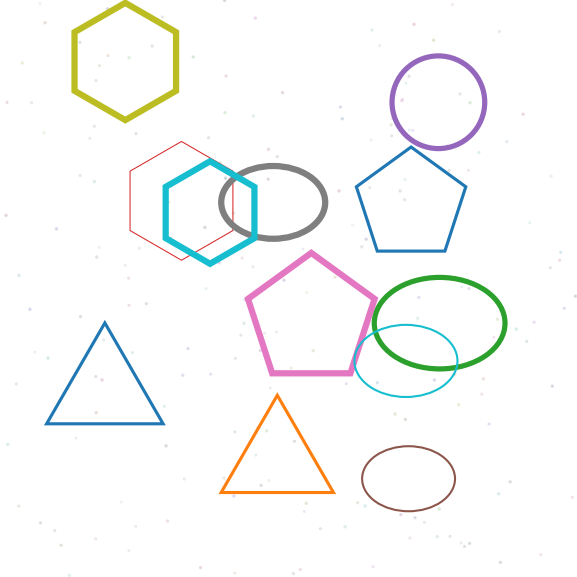[{"shape": "triangle", "thickness": 1.5, "radius": 0.58, "center": [0.182, 0.324]}, {"shape": "pentagon", "thickness": 1.5, "radius": 0.5, "center": [0.712, 0.645]}, {"shape": "triangle", "thickness": 1.5, "radius": 0.56, "center": [0.48, 0.202]}, {"shape": "oval", "thickness": 2.5, "radius": 0.57, "center": [0.761, 0.44]}, {"shape": "hexagon", "thickness": 0.5, "radius": 0.51, "center": [0.314, 0.651]}, {"shape": "circle", "thickness": 2.5, "radius": 0.4, "center": [0.759, 0.822]}, {"shape": "oval", "thickness": 1, "radius": 0.4, "center": [0.707, 0.17]}, {"shape": "pentagon", "thickness": 3, "radius": 0.58, "center": [0.539, 0.446]}, {"shape": "oval", "thickness": 3, "radius": 0.45, "center": [0.473, 0.649]}, {"shape": "hexagon", "thickness": 3, "radius": 0.51, "center": [0.217, 0.893]}, {"shape": "hexagon", "thickness": 3, "radius": 0.44, "center": [0.364, 0.631]}, {"shape": "oval", "thickness": 1, "radius": 0.45, "center": [0.703, 0.374]}]